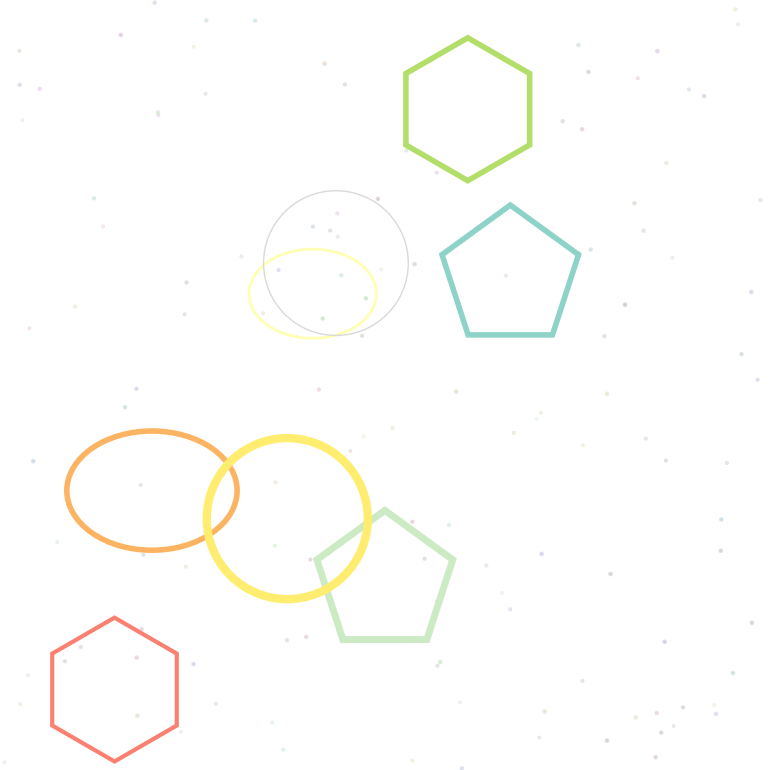[{"shape": "pentagon", "thickness": 2, "radius": 0.47, "center": [0.663, 0.64]}, {"shape": "oval", "thickness": 1, "radius": 0.41, "center": [0.406, 0.619]}, {"shape": "hexagon", "thickness": 1.5, "radius": 0.47, "center": [0.149, 0.104]}, {"shape": "oval", "thickness": 2, "radius": 0.55, "center": [0.197, 0.363]}, {"shape": "hexagon", "thickness": 2, "radius": 0.46, "center": [0.607, 0.858]}, {"shape": "circle", "thickness": 0.5, "radius": 0.47, "center": [0.436, 0.658]}, {"shape": "pentagon", "thickness": 2.5, "radius": 0.46, "center": [0.5, 0.244]}, {"shape": "circle", "thickness": 3, "radius": 0.52, "center": [0.373, 0.326]}]